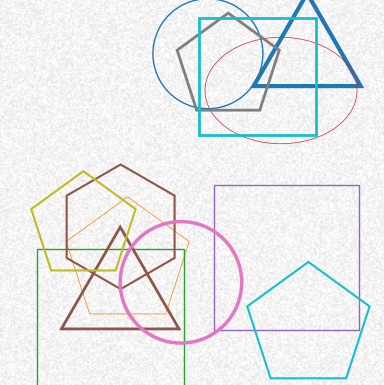[{"shape": "triangle", "thickness": 3, "radius": 0.8, "center": [0.798, 0.857]}, {"shape": "circle", "thickness": 1, "radius": 0.71, "center": [0.54, 0.86]}, {"shape": "pentagon", "thickness": 0.5, "radius": 0.84, "center": [0.332, 0.321]}, {"shape": "square", "thickness": 1, "radius": 0.95, "center": [0.287, 0.164]}, {"shape": "oval", "thickness": 0.5, "radius": 0.99, "center": [0.73, 0.765]}, {"shape": "square", "thickness": 1, "radius": 0.95, "center": [0.744, 0.332]}, {"shape": "hexagon", "thickness": 1.5, "radius": 0.81, "center": [0.313, 0.411]}, {"shape": "triangle", "thickness": 2, "radius": 0.88, "center": [0.312, 0.234]}, {"shape": "circle", "thickness": 2.5, "radius": 0.79, "center": [0.47, 0.267]}, {"shape": "pentagon", "thickness": 2, "radius": 0.7, "center": [0.593, 0.827]}, {"shape": "pentagon", "thickness": 1.5, "radius": 0.71, "center": [0.217, 0.413]}, {"shape": "square", "thickness": 2, "radius": 0.76, "center": [0.669, 0.802]}, {"shape": "pentagon", "thickness": 1.5, "radius": 0.84, "center": [0.801, 0.153]}]